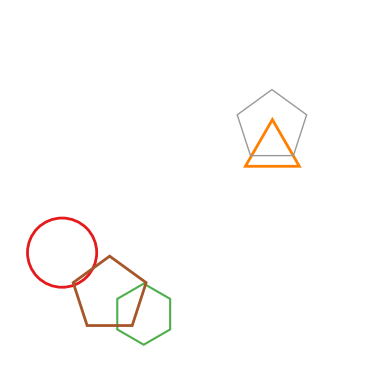[{"shape": "circle", "thickness": 2, "radius": 0.45, "center": [0.161, 0.344]}, {"shape": "hexagon", "thickness": 1.5, "radius": 0.4, "center": [0.373, 0.184]}, {"shape": "triangle", "thickness": 2, "radius": 0.4, "center": [0.707, 0.608]}, {"shape": "pentagon", "thickness": 2, "radius": 0.5, "center": [0.285, 0.235]}, {"shape": "pentagon", "thickness": 1, "radius": 0.47, "center": [0.706, 0.672]}]